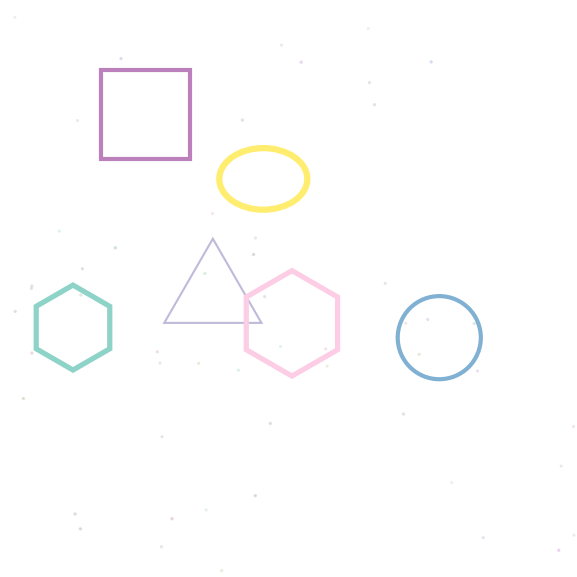[{"shape": "hexagon", "thickness": 2.5, "radius": 0.37, "center": [0.126, 0.432]}, {"shape": "triangle", "thickness": 1, "radius": 0.49, "center": [0.369, 0.489]}, {"shape": "circle", "thickness": 2, "radius": 0.36, "center": [0.761, 0.414]}, {"shape": "hexagon", "thickness": 2.5, "radius": 0.46, "center": [0.506, 0.439]}, {"shape": "square", "thickness": 2, "radius": 0.39, "center": [0.252, 0.801]}, {"shape": "oval", "thickness": 3, "radius": 0.38, "center": [0.456, 0.689]}]